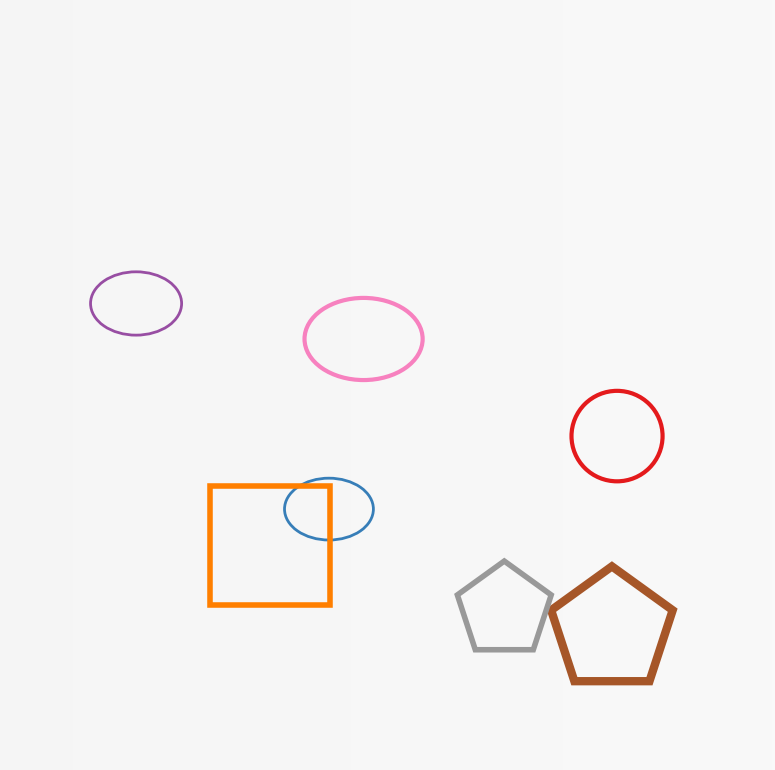[{"shape": "circle", "thickness": 1.5, "radius": 0.29, "center": [0.796, 0.434]}, {"shape": "oval", "thickness": 1, "radius": 0.29, "center": [0.424, 0.339]}, {"shape": "oval", "thickness": 1, "radius": 0.29, "center": [0.176, 0.606]}, {"shape": "square", "thickness": 2, "radius": 0.39, "center": [0.348, 0.291]}, {"shape": "pentagon", "thickness": 3, "radius": 0.41, "center": [0.79, 0.182]}, {"shape": "oval", "thickness": 1.5, "radius": 0.38, "center": [0.469, 0.56]}, {"shape": "pentagon", "thickness": 2, "radius": 0.32, "center": [0.651, 0.208]}]